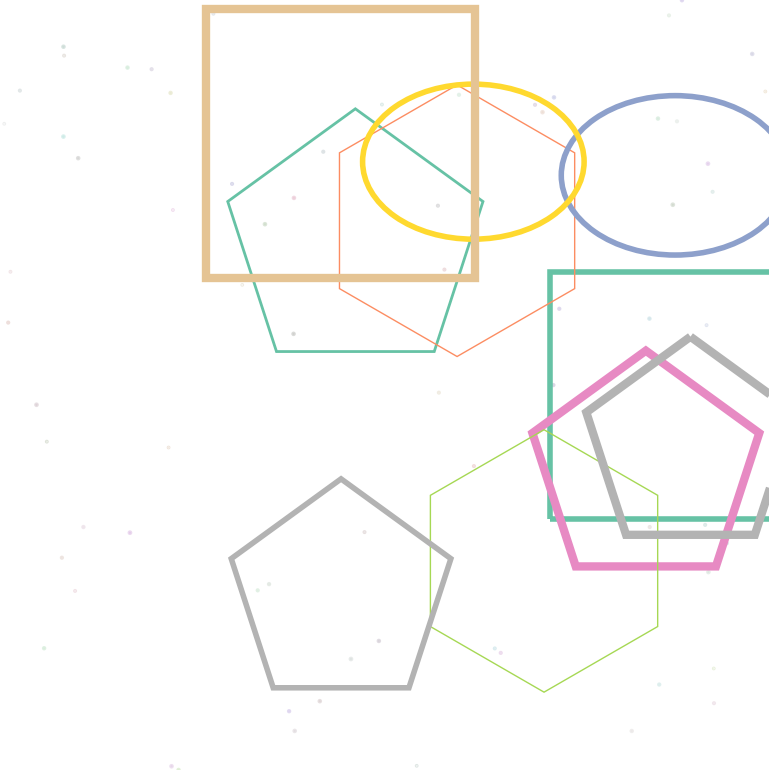[{"shape": "pentagon", "thickness": 1, "radius": 0.87, "center": [0.462, 0.684]}, {"shape": "square", "thickness": 2, "radius": 0.8, "center": [0.874, 0.487]}, {"shape": "hexagon", "thickness": 0.5, "radius": 0.88, "center": [0.594, 0.713]}, {"shape": "oval", "thickness": 2, "radius": 0.74, "center": [0.877, 0.772]}, {"shape": "pentagon", "thickness": 3, "radius": 0.77, "center": [0.839, 0.39]}, {"shape": "hexagon", "thickness": 0.5, "radius": 0.85, "center": [0.707, 0.272]}, {"shape": "oval", "thickness": 2, "radius": 0.72, "center": [0.615, 0.79]}, {"shape": "square", "thickness": 3, "radius": 0.87, "center": [0.443, 0.814]}, {"shape": "pentagon", "thickness": 2, "radius": 0.75, "center": [0.443, 0.228]}, {"shape": "pentagon", "thickness": 3, "radius": 0.71, "center": [0.897, 0.421]}]